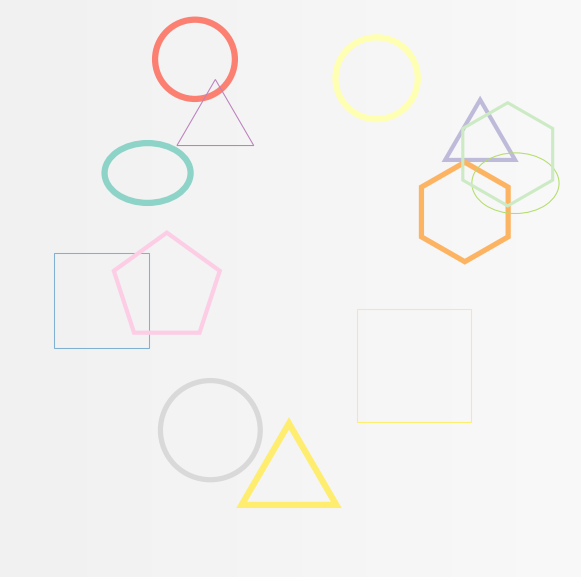[{"shape": "oval", "thickness": 3, "radius": 0.37, "center": [0.254, 0.7]}, {"shape": "circle", "thickness": 3, "radius": 0.35, "center": [0.648, 0.864]}, {"shape": "triangle", "thickness": 2, "radius": 0.35, "center": [0.826, 0.757]}, {"shape": "circle", "thickness": 3, "radius": 0.34, "center": [0.335, 0.896]}, {"shape": "square", "thickness": 0.5, "radius": 0.41, "center": [0.175, 0.479]}, {"shape": "hexagon", "thickness": 2.5, "radius": 0.43, "center": [0.8, 0.632]}, {"shape": "oval", "thickness": 0.5, "radius": 0.38, "center": [0.887, 0.682]}, {"shape": "pentagon", "thickness": 2, "radius": 0.48, "center": [0.287, 0.5]}, {"shape": "circle", "thickness": 2.5, "radius": 0.43, "center": [0.362, 0.254]}, {"shape": "triangle", "thickness": 0.5, "radius": 0.38, "center": [0.37, 0.785]}, {"shape": "hexagon", "thickness": 1.5, "radius": 0.45, "center": [0.874, 0.732]}, {"shape": "square", "thickness": 0.5, "radius": 0.49, "center": [0.712, 0.366]}, {"shape": "triangle", "thickness": 3, "radius": 0.47, "center": [0.497, 0.172]}]